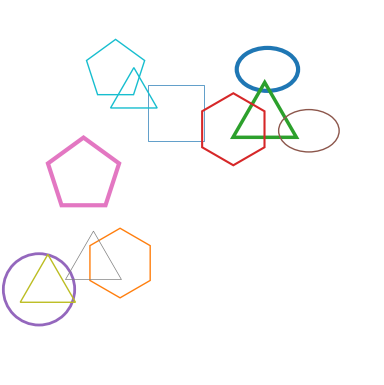[{"shape": "square", "thickness": 0.5, "radius": 0.36, "center": [0.457, 0.706]}, {"shape": "oval", "thickness": 3, "radius": 0.4, "center": [0.695, 0.82]}, {"shape": "hexagon", "thickness": 1, "radius": 0.45, "center": [0.312, 0.317]}, {"shape": "triangle", "thickness": 2.5, "radius": 0.48, "center": [0.688, 0.691]}, {"shape": "hexagon", "thickness": 1.5, "radius": 0.47, "center": [0.606, 0.664]}, {"shape": "circle", "thickness": 2, "radius": 0.46, "center": [0.101, 0.248]}, {"shape": "oval", "thickness": 1, "radius": 0.39, "center": [0.802, 0.66]}, {"shape": "pentagon", "thickness": 3, "radius": 0.49, "center": [0.217, 0.545]}, {"shape": "triangle", "thickness": 0.5, "radius": 0.42, "center": [0.243, 0.316]}, {"shape": "triangle", "thickness": 1, "radius": 0.41, "center": [0.124, 0.256]}, {"shape": "triangle", "thickness": 1, "radius": 0.35, "center": [0.348, 0.754]}, {"shape": "pentagon", "thickness": 1, "radius": 0.4, "center": [0.3, 0.818]}]